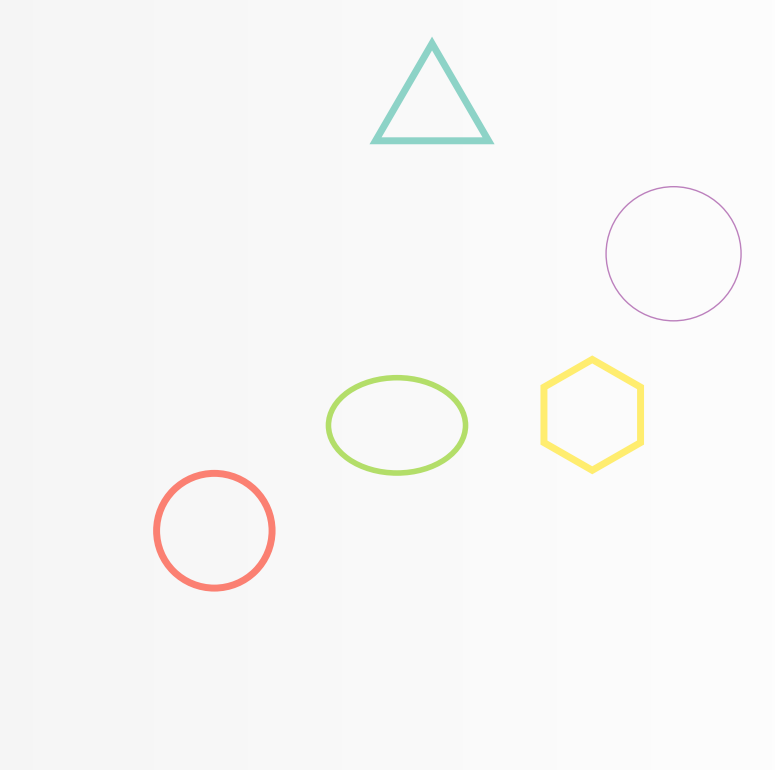[{"shape": "triangle", "thickness": 2.5, "radius": 0.42, "center": [0.557, 0.859]}, {"shape": "circle", "thickness": 2.5, "radius": 0.37, "center": [0.277, 0.311]}, {"shape": "oval", "thickness": 2, "radius": 0.44, "center": [0.512, 0.448]}, {"shape": "circle", "thickness": 0.5, "radius": 0.44, "center": [0.869, 0.67]}, {"shape": "hexagon", "thickness": 2.5, "radius": 0.36, "center": [0.764, 0.461]}]